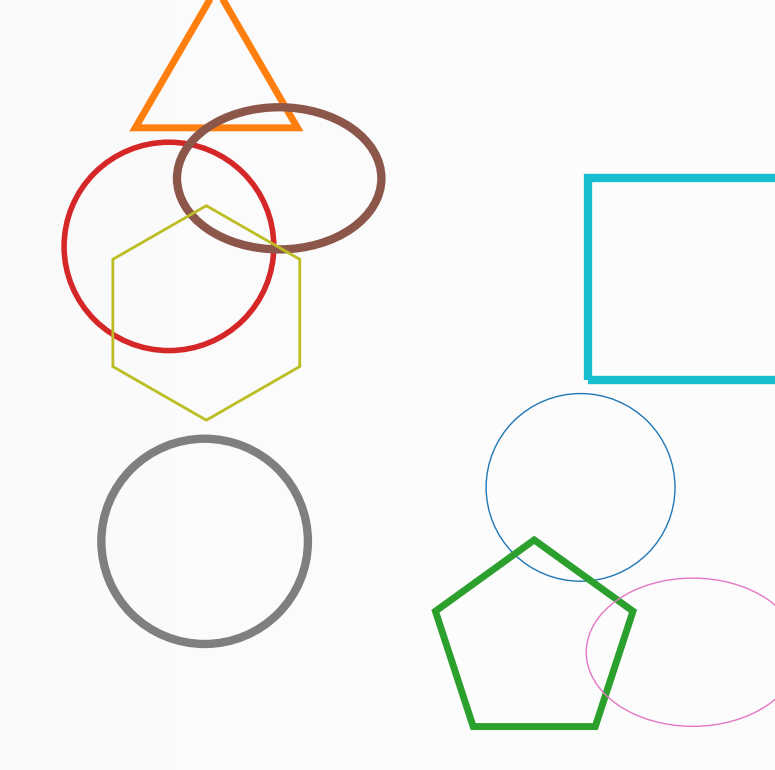[{"shape": "circle", "thickness": 0.5, "radius": 0.61, "center": [0.749, 0.367]}, {"shape": "triangle", "thickness": 2.5, "radius": 0.6, "center": [0.279, 0.894]}, {"shape": "pentagon", "thickness": 2.5, "radius": 0.67, "center": [0.689, 0.165]}, {"shape": "circle", "thickness": 2, "radius": 0.68, "center": [0.218, 0.68]}, {"shape": "oval", "thickness": 3, "radius": 0.66, "center": [0.36, 0.768]}, {"shape": "oval", "thickness": 0.5, "radius": 0.69, "center": [0.894, 0.153]}, {"shape": "circle", "thickness": 3, "radius": 0.67, "center": [0.264, 0.297]}, {"shape": "hexagon", "thickness": 1, "radius": 0.7, "center": [0.266, 0.594]}, {"shape": "square", "thickness": 3, "radius": 0.66, "center": [0.89, 0.637]}]